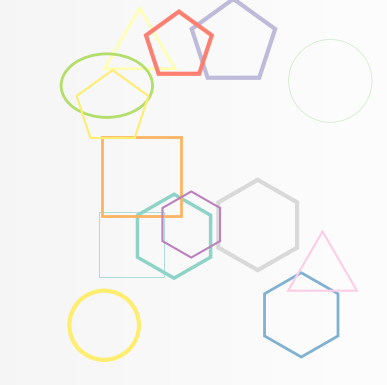[{"shape": "hexagon", "thickness": 2.5, "radius": 0.54, "center": [0.449, 0.386]}, {"shape": "square", "thickness": 0.5, "radius": 0.42, "center": [0.34, 0.365]}, {"shape": "triangle", "thickness": 2, "radius": 0.53, "center": [0.361, 0.874]}, {"shape": "pentagon", "thickness": 3, "radius": 0.57, "center": [0.602, 0.89]}, {"shape": "pentagon", "thickness": 3, "radius": 0.45, "center": [0.462, 0.881]}, {"shape": "hexagon", "thickness": 2, "radius": 0.55, "center": [0.777, 0.182]}, {"shape": "square", "thickness": 2, "radius": 0.51, "center": [0.365, 0.542]}, {"shape": "oval", "thickness": 2, "radius": 0.59, "center": [0.276, 0.778]}, {"shape": "triangle", "thickness": 1.5, "radius": 0.51, "center": [0.832, 0.296]}, {"shape": "hexagon", "thickness": 3, "radius": 0.59, "center": [0.665, 0.416]}, {"shape": "hexagon", "thickness": 1.5, "radius": 0.43, "center": [0.494, 0.417]}, {"shape": "circle", "thickness": 0.5, "radius": 0.54, "center": [0.852, 0.79]}, {"shape": "pentagon", "thickness": 1.5, "radius": 0.49, "center": [0.29, 0.72]}, {"shape": "circle", "thickness": 3, "radius": 0.45, "center": [0.269, 0.155]}]